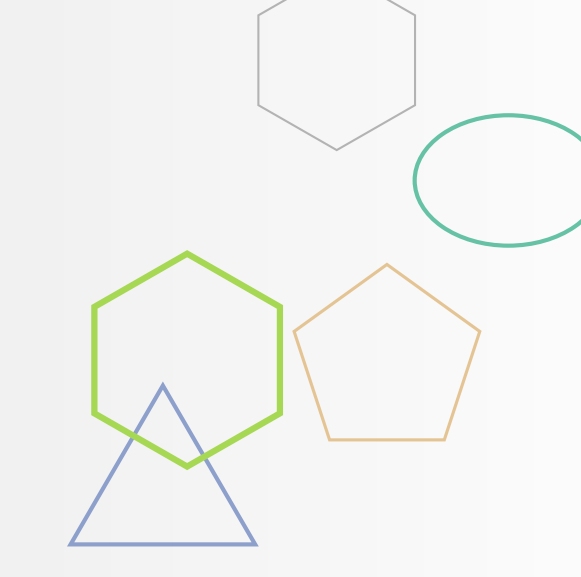[{"shape": "oval", "thickness": 2, "radius": 0.81, "center": [0.875, 0.687]}, {"shape": "triangle", "thickness": 2, "radius": 0.92, "center": [0.28, 0.148]}, {"shape": "hexagon", "thickness": 3, "radius": 0.92, "center": [0.322, 0.376]}, {"shape": "pentagon", "thickness": 1.5, "radius": 0.84, "center": [0.666, 0.373]}, {"shape": "hexagon", "thickness": 1, "radius": 0.78, "center": [0.579, 0.895]}]